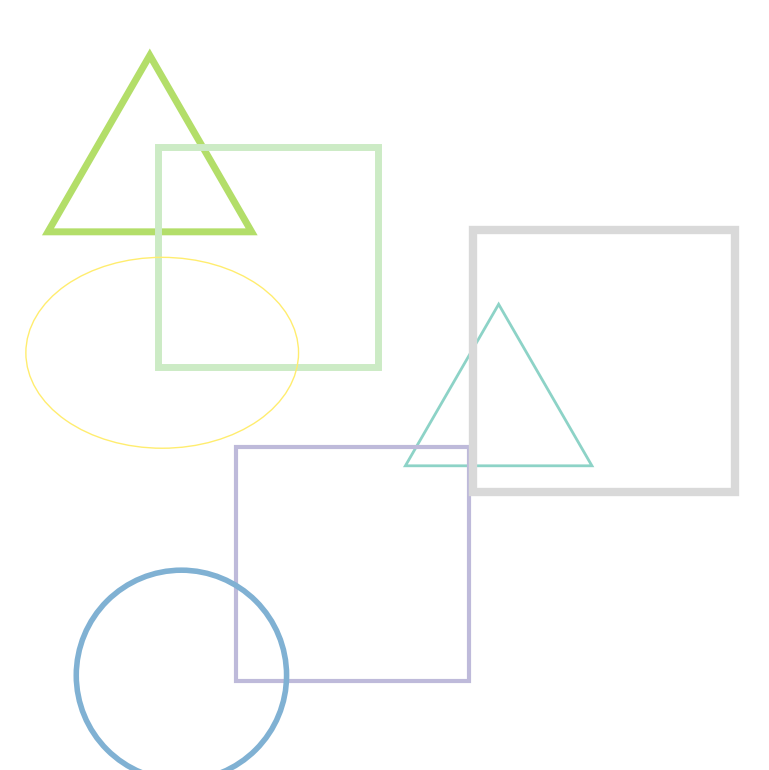[{"shape": "triangle", "thickness": 1, "radius": 0.7, "center": [0.648, 0.465]}, {"shape": "square", "thickness": 1.5, "radius": 0.76, "center": [0.458, 0.267]}, {"shape": "circle", "thickness": 2, "radius": 0.68, "center": [0.236, 0.123]}, {"shape": "triangle", "thickness": 2.5, "radius": 0.76, "center": [0.195, 0.775]}, {"shape": "square", "thickness": 3, "radius": 0.85, "center": [0.784, 0.531]}, {"shape": "square", "thickness": 2.5, "radius": 0.71, "center": [0.348, 0.666]}, {"shape": "oval", "thickness": 0.5, "radius": 0.89, "center": [0.211, 0.542]}]